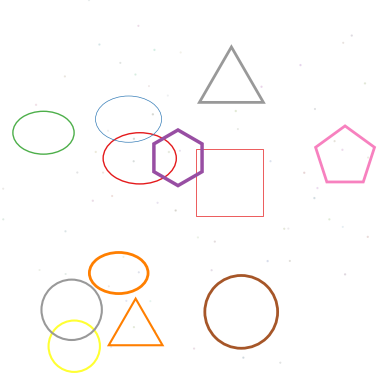[{"shape": "square", "thickness": 0.5, "radius": 0.43, "center": [0.595, 0.525]}, {"shape": "oval", "thickness": 1, "radius": 0.48, "center": [0.363, 0.589]}, {"shape": "oval", "thickness": 0.5, "radius": 0.43, "center": [0.334, 0.691]}, {"shape": "oval", "thickness": 1, "radius": 0.4, "center": [0.113, 0.655]}, {"shape": "hexagon", "thickness": 2.5, "radius": 0.36, "center": [0.462, 0.59]}, {"shape": "triangle", "thickness": 1.5, "radius": 0.4, "center": [0.352, 0.144]}, {"shape": "oval", "thickness": 2, "radius": 0.38, "center": [0.308, 0.291]}, {"shape": "circle", "thickness": 1.5, "radius": 0.33, "center": [0.193, 0.101]}, {"shape": "circle", "thickness": 2, "radius": 0.47, "center": [0.627, 0.19]}, {"shape": "pentagon", "thickness": 2, "radius": 0.4, "center": [0.896, 0.592]}, {"shape": "circle", "thickness": 1.5, "radius": 0.39, "center": [0.186, 0.195]}, {"shape": "triangle", "thickness": 2, "radius": 0.48, "center": [0.601, 0.782]}]